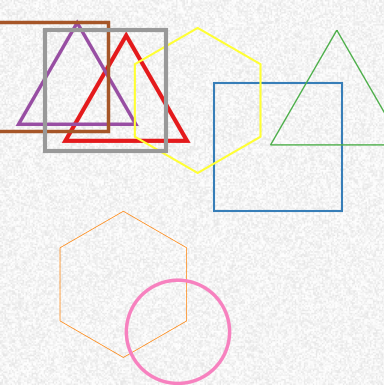[{"shape": "triangle", "thickness": 3, "radius": 0.91, "center": [0.328, 0.725]}, {"shape": "square", "thickness": 1.5, "radius": 0.84, "center": [0.722, 0.618]}, {"shape": "triangle", "thickness": 1, "radius": 0.99, "center": [0.875, 0.723]}, {"shape": "triangle", "thickness": 2.5, "radius": 0.88, "center": [0.201, 0.765]}, {"shape": "hexagon", "thickness": 0.5, "radius": 0.95, "center": [0.32, 0.261]}, {"shape": "hexagon", "thickness": 1.5, "radius": 0.94, "center": [0.513, 0.739]}, {"shape": "square", "thickness": 2.5, "radius": 0.71, "center": [0.139, 0.801]}, {"shape": "circle", "thickness": 2.5, "radius": 0.67, "center": [0.462, 0.138]}, {"shape": "square", "thickness": 3, "radius": 0.79, "center": [0.274, 0.766]}]